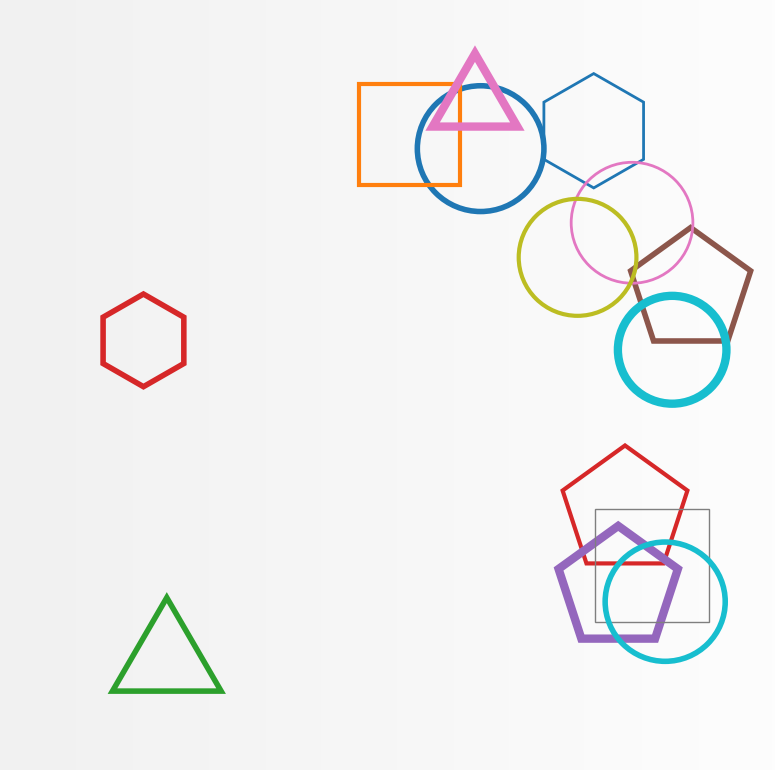[{"shape": "hexagon", "thickness": 1, "radius": 0.37, "center": [0.766, 0.83]}, {"shape": "circle", "thickness": 2, "radius": 0.41, "center": [0.62, 0.807]}, {"shape": "square", "thickness": 1.5, "radius": 0.33, "center": [0.528, 0.826]}, {"shape": "triangle", "thickness": 2, "radius": 0.4, "center": [0.215, 0.143]}, {"shape": "pentagon", "thickness": 1.5, "radius": 0.42, "center": [0.806, 0.337]}, {"shape": "hexagon", "thickness": 2, "radius": 0.3, "center": [0.185, 0.558]}, {"shape": "pentagon", "thickness": 3, "radius": 0.4, "center": [0.798, 0.236]}, {"shape": "pentagon", "thickness": 2, "radius": 0.41, "center": [0.891, 0.623]}, {"shape": "triangle", "thickness": 3, "radius": 0.32, "center": [0.613, 0.867]}, {"shape": "circle", "thickness": 1, "radius": 0.39, "center": [0.816, 0.711]}, {"shape": "square", "thickness": 0.5, "radius": 0.37, "center": [0.842, 0.266]}, {"shape": "circle", "thickness": 1.5, "radius": 0.38, "center": [0.745, 0.666]}, {"shape": "circle", "thickness": 3, "radius": 0.35, "center": [0.867, 0.546]}, {"shape": "circle", "thickness": 2, "radius": 0.39, "center": [0.858, 0.219]}]